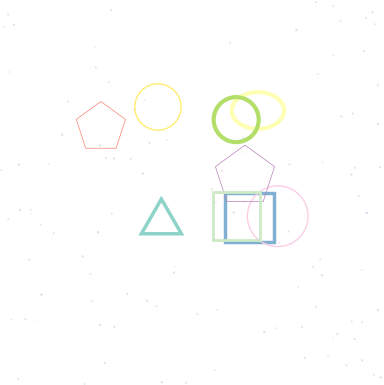[{"shape": "triangle", "thickness": 2.5, "radius": 0.3, "center": [0.419, 0.423]}, {"shape": "oval", "thickness": 3, "radius": 0.34, "center": [0.67, 0.713]}, {"shape": "pentagon", "thickness": 0.5, "radius": 0.34, "center": [0.262, 0.669]}, {"shape": "square", "thickness": 2.5, "radius": 0.32, "center": [0.649, 0.435]}, {"shape": "circle", "thickness": 3, "radius": 0.29, "center": [0.613, 0.689]}, {"shape": "circle", "thickness": 1, "radius": 0.39, "center": [0.721, 0.438]}, {"shape": "pentagon", "thickness": 0.5, "radius": 0.4, "center": [0.636, 0.542]}, {"shape": "square", "thickness": 2, "radius": 0.31, "center": [0.614, 0.439]}, {"shape": "circle", "thickness": 1, "radius": 0.3, "center": [0.41, 0.722]}]